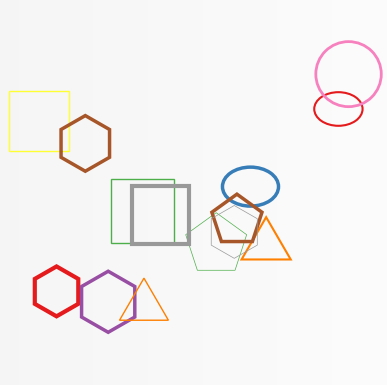[{"shape": "oval", "thickness": 1.5, "radius": 0.31, "center": [0.873, 0.717]}, {"shape": "hexagon", "thickness": 3, "radius": 0.32, "center": [0.146, 0.243]}, {"shape": "oval", "thickness": 2.5, "radius": 0.36, "center": [0.646, 0.515]}, {"shape": "square", "thickness": 1, "radius": 0.41, "center": [0.368, 0.452]}, {"shape": "pentagon", "thickness": 0.5, "radius": 0.41, "center": [0.558, 0.365]}, {"shape": "hexagon", "thickness": 2.5, "radius": 0.4, "center": [0.279, 0.216]}, {"shape": "triangle", "thickness": 1, "radius": 0.36, "center": [0.372, 0.205]}, {"shape": "triangle", "thickness": 1.5, "radius": 0.37, "center": [0.687, 0.363]}, {"shape": "square", "thickness": 1, "radius": 0.39, "center": [0.101, 0.687]}, {"shape": "hexagon", "thickness": 2.5, "radius": 0.36, "center": [0.22, 0.627]}, {"shape": "pentagon", "thickness": 2.5, "radius": 0.34, "center": [0.611, 0.428]}, {"shape": "circle", "thickness": 2, "radius": 0.42, "center": [0.899, 0.807]}, {"shape": "square", "thickness": 3, "radius": 0.37, "center": [0.414, 0.442]}, {"shape": "hexagon", "thickness": 0.5, "radius": 0.34, "center": [0.605, 0.398]}]